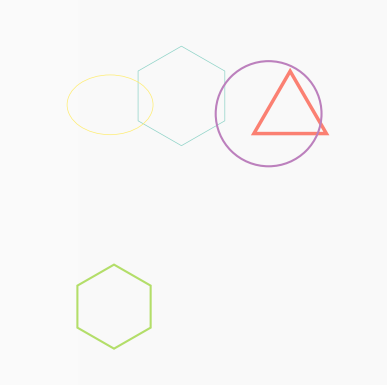[{"shape": "hexagon", "thickness": 0.5, "radius": 0.65, "center": [0.468, 0.751]}, {"shape": "triangle", "thickness": 2.5, "radius": 0.54, "center": [0.749, 0.707]}, {"shape": "hexagon", "thickness": 1.5, "radius": 0.55, "center": [0.294, 0.204]}, {"shape": "circle", "thickness": 1.5, "radius": 0.68, "center": [0.693, 0.705]}, {"shape": "oval", "thickness": 0.5, "radius": 0.55, "center": [0.284, 0.728]}]